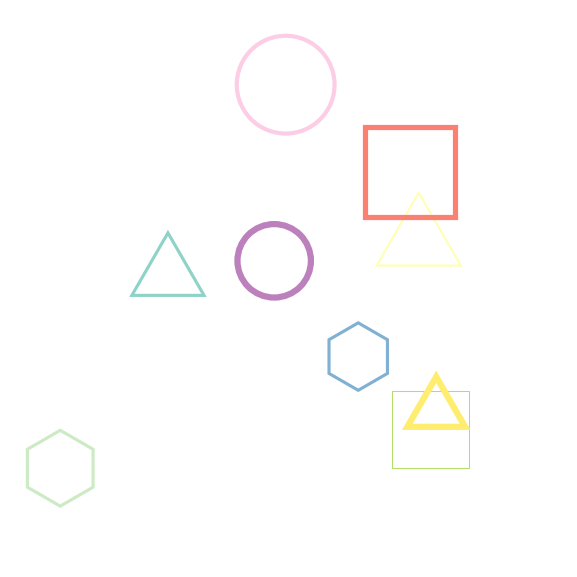[{"shape": "triangle", "thickness": 1.5, "radius": 0.36, "center": [0.291, 0.524]}, {"shape": "triangle", "thickness": 1, "radius": 0.42, "center": [0.725, 0.581]}, {"shape": "square", "thickness": 2.5, "radius": 0.39, "center": [0.709, 0.702]}, {"shape": "hexagon", "thickness": 1.5, "radius": 0.29, "center": [0.62, 0.382]}, {"shape": "square", "thickness": 0.5, "radius": 0.33, "center": [0.746, 0.255]}, {"shape": "circle", "thickness": 2, "radius": 0.42, "center": [0.495, 0.853]}, {"shape": "circle", "thickness": 3, "radius": 0.32, "center": [0.475, 0.548]}, {"shape": "hexagon", "thickness": 1.5, "radius": 0.33, "center": [0.104, 0.188]}, {"shape": "triangle", "thickness": 3, "radius": 0.29, "center": [0.755, 0.289]}]